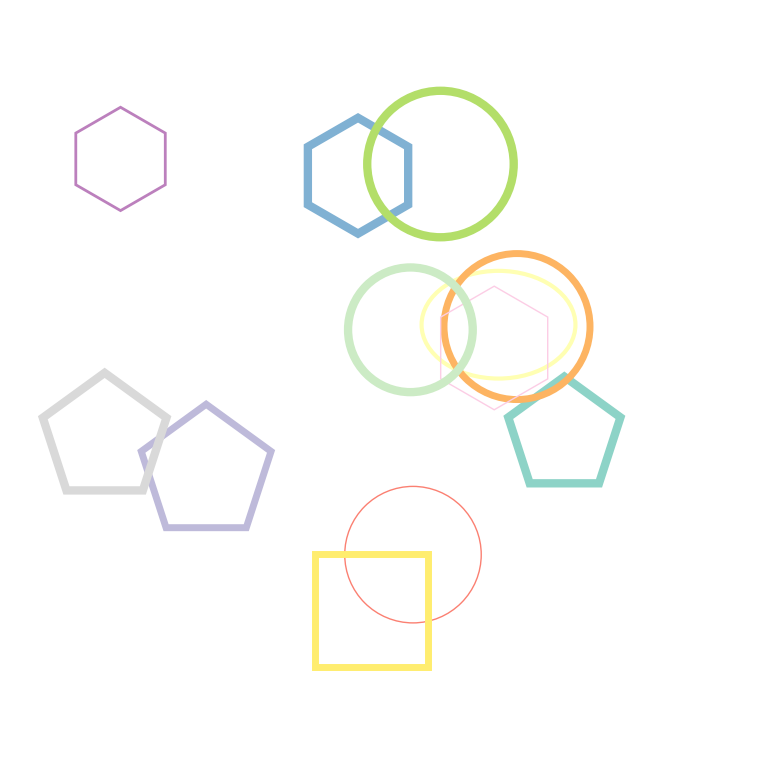[{"shape": "pentagon", "thickness": 3, "radius": 0.38, "center": [0.733, 0.434]}, {"shape": "oval", "thickness": 1.5, "radius": 0.5, "center": [0.647, 0.578]}, {"shape": "pentagon", "thickness": 2.5, "radius": 0.44, "center": [0.268, 0.386]}, {"shape": "circle", "thickness": 0.5, "radius": 0.44, "center": [0.536, 0.28]}, {"shape": "hexagon", "thickness": 3, "radius": 0.38, "center": [0.465, 0.772]}, {"shape": "circle", "thickness": 2.5, "radius": 0.47, "center": [0.671, 0.576]}, {"shape": "circle", "thickness": 3, "radius": 0.48, "center": [0.572, 0.787]}, {"shape": "hexagon", "thickness": 0.5, "radius": 0.4, "center": [0.642, 0.548]}, {"shape": "pentagon", "thickness": 3, "radius": 0.42, "center": [0.136, 0.431]}, {"shape": "hexagon", "thickness": 1, "radius": 0.34, "center": [0.157, 0.794]}, {"shape": "circle", "thickness": 3, "radius": 0.4, "center": [0.533, 0.572]}, {"shape": "square", "thickness": 2.5, "radius": 0.37, "center": [0.483, 0.208]}]